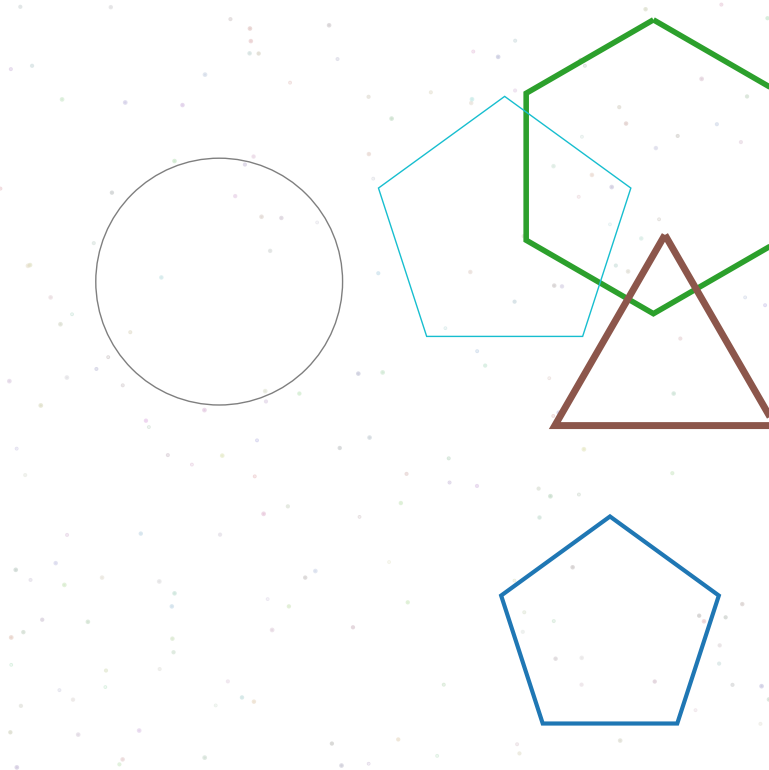[{"shape": "pentagon", "thickness": 1.5, "radius": 0.74, "center": [0.792, 0.181]}, {"shape": "hexagon", "thickness": 2, "radius": 0.95, "center": [0.849, 0.783]}, {"shape": "triangle", "thickness": 2.5, "radius": 0.83, "center": [0.864, 0.53]}, {"shape": "circle", "thickness": 0.5, "radius": 0.8, "center": [0.285, 0.634]}, {"shape": "pentagon", "thickness": 0.5, "radius": 0.86, "center": [0.655, 0.703]}]